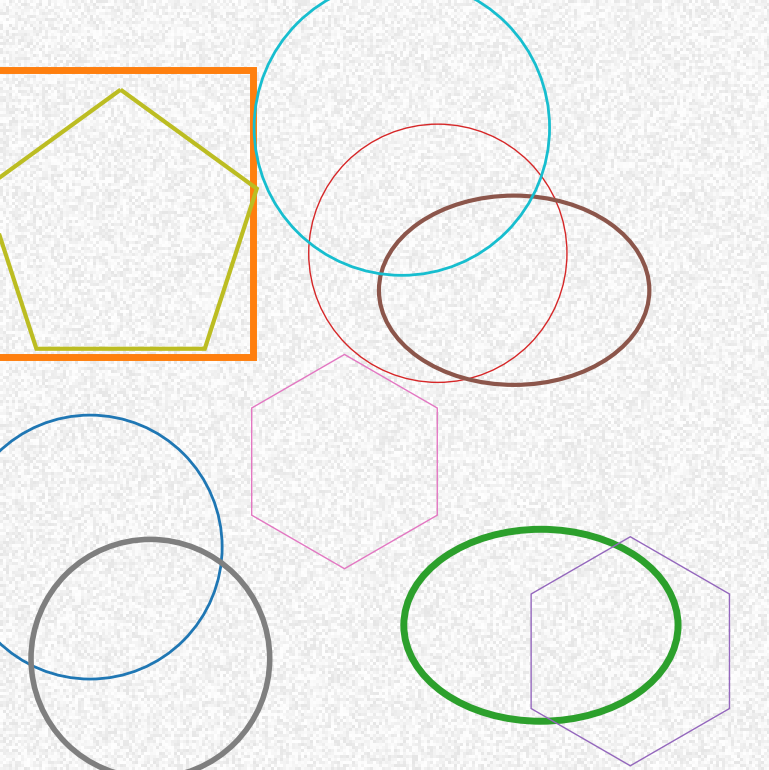[{"shape": "circle", "thickness": 1, "radius": 0.86, "center": [0.117, 0.289]}, {"shape": "square", "thickness": 2.5, "radius": 0.93, "center": [0.142, 0.723]}, {"shape": "oval", "thickness": 2.5, "radius": 0.89, "center": [0.703, 0.188]}, {"shape": "circle", "thickness": 0.5, "radius": 0.84, "center": [0.569, 0.671]}, {"shape": "hexagon", "thickness": 0.5, "radius": 0.74, "center": [0.819, 0.154]}, {"shape": "oval", "thickness": 1.5, "radius": 0.88, "center": [0.668, 0.623]}, {"shape": "hexagon", "thickness": 0.5, "radius": 0.7, "center": [0.447, 0.401]}, {"shape": "circle", "thickness": 2, "radius": 0.77, "center": [0.195, 0.145]}, {"shape": "pentagon", "thickness": 1.5, "radius": 0.93, "center": [0.157, 0.698]}, {"shape": "circle", "thickness": 1, "radius": 0.96, "center": [0.522, 0.834]}]